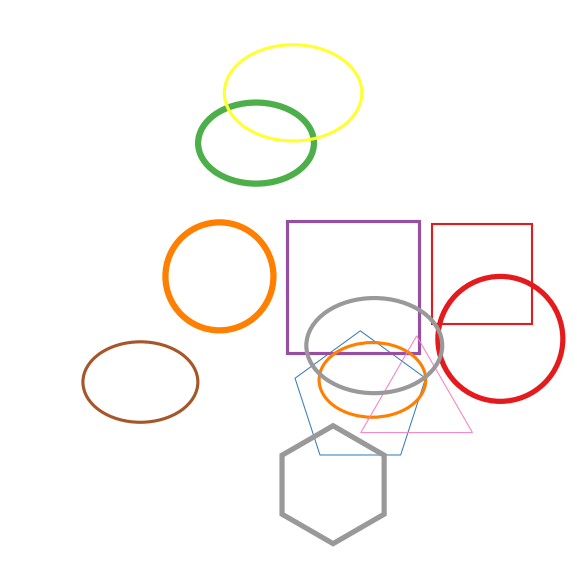[{"shape": "square", "thickness": 1, "radius": 0.43, "center": [0.834, 0.525]}, {"shape": "circle", "thickness": 2.5, "radius": 0.54, "center": [0.866, 0.412]}, {"shape": "pentagon", "thickness": 0.5, "radius": 0.59, "center": [0.624, 0.307]}, {"shape": "oval", "thickness": 3, "radius": 0.5, "center": [0.443, 0.751]}, {"shape": "square", "thickness": 1.5, "radius": 0.57, "center": [0.611, 0.502]}, {"shape": "circle", "thickness": 3, "radius": 0.47, "center": [0.38, 0.521]}, {"shape": "oval", "thickness": 1.5, "radius": 0.46, "center": [0.645, 0.341]}, {"shape": "oval", "thickness": 1.5, "radius": 0.6, "center": [0.508, 0.838]}, {"shape": "oval", "thickness": 1.5, "radius": 0.5, "center": [0.243, 0.338]}, {"shape": "triangle", "thickness": 0.5, "radius": 0.56, "center": [0.721, 0.306]}, {"shape": "oval", "thickness": 2, "radius": 0.59, "center": [0.648, 0.401]}, {"shape": "hexagon", "thickness": 2.5, "radius": 0.51, "center": [0.577, 0.16]}]